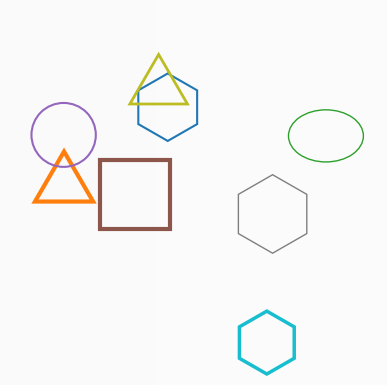[{"shape": "hexagon", "thickness": 1.5, "radius": 0.44, "center": [0.433, 0.722]}, {"shape": "triangle", "thickness": 3, "radius": 0.43, "center": [0.165, 0.52]}, {"shape": "oval", "thickness": 1, "radius": 0.48, "center": [0.841, 0.647]}, {"shape": "circle", "thickness": 1.5, "radius": 0.42, "center": [0.164, 0.65]}, {"shape": "square", "thickness": 3, "radius": 0.45, "center": [0.348, 0.495]}, {"shape": "hexagon", "thickness": 1, "radius": 0.51, "center": [0.703, 0.444]}, {"shape": "triangle", "thickness": 2, "radius": 0.43, "center": [0.409, 0.773]}, {"shape": "hexagon", "thickness": 2.5, "radius": 0.41, "center": [0.689, 0.11]}]